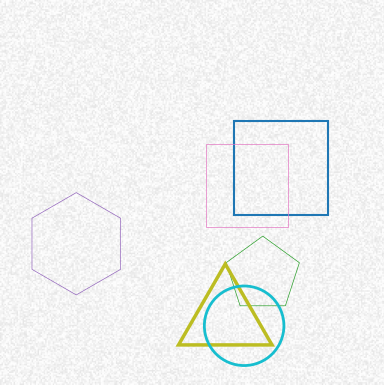[{"shape": "square", "thickness": 1.5, "radius": 0.61, "center": [0.731, 0.563]}, {"shape": "pentagon", "thickness": 0.5, "radius": 0.5, "center": [0.682, 0.287]}, {"shape": "hexagon", "thickness": 0.5, "radius": 0.66, "center": [0.198, 0.367]}, {"shape": "square", "thickness": 0.5, "radius": 0.54, "center": [0.641, 0.517]}, {"shape": "triangle", "thickness": 2.5, "radius": 0.7, "center": [0.585, 0.174]}, {"shape": "circle", "thickness": 2, "radius": 0.52, "center": [0.634, 0.154]}]